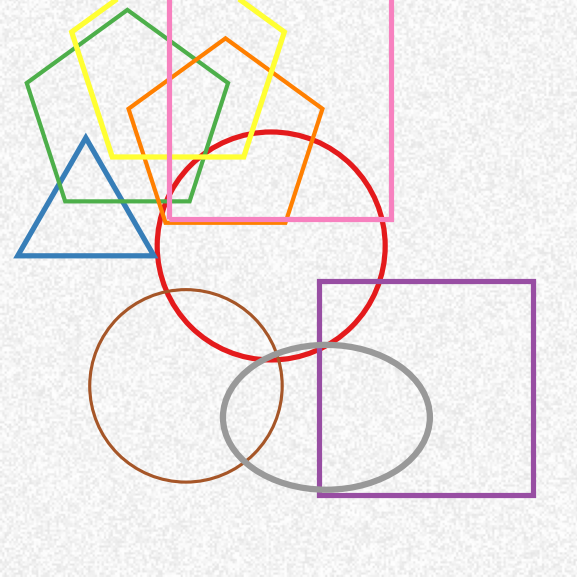[{"shape": "circle", "thickness": 2.5, "radius": 0.99, "center": [0.47, 0.573]}, {"shape": "triangle", "thickness": 2.5, "radius": 0.68, "center": [0.149, 0.624]}, {"shape": "pentagon", "thickness": 2, "radius": 0.92, "center": [0.221, 0.799]}, {"shape": "square", "thickness": 2.5, "radius": 0.93, "center": [0.738, 0.327]}, {"shape": "pentagon", "thickness": 2, "radius": 0.88, "center": [0.39, 0.756]}, {"shape": "pentagon", "thickness": 2.5, "radius": 0.97, "center": [0.308, 0.884]}, {"shape": "circle", "thickness": 1.5, "radius": 0.83, "center": [0.322, 0.331]}, {"shape": "square", "thickness": 2.5, "radius": 0.96, "center": [0.485, 0.812]}, {"shape": "oval", "thickness": 3, "radius": 0.9, "center": [0.565, 0.277]}]